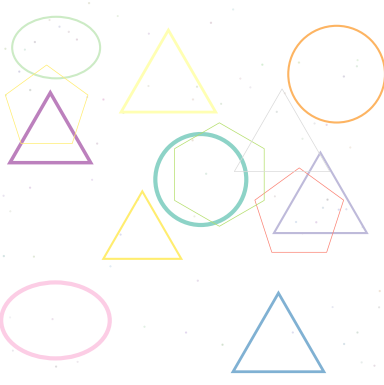[{"shape": "circle", "thickness": 3, "radius": 0.59, "center": [0.522, 0.534]}, {"shape": "triangle", "thickness": 2, "radius": 0.71, "center": [0.437, 0.78]}, {"shape": "triangle", "thickness": 1.5, "radius": 0.7, "center": [0.832, 0.464]}, {"shape": "pentagon", "thickness": 0.5, "radius": 0.61, "center": [0.777, 0.443]}, {"shape": "triangle", "thickness": 2, "radius": 0.68, "center": [0.723, 0.103]}, {"shape": "circle", "thickness": 1.5, "radius": 0.63, "center": [0.874, 0.807]}, {"shape": "hexagon", "thickness": 0.5, "radius": 0.67, "center": [0.57, 0.547]}, {"shape": "oval", "thickness": 3, "radius": 0.71, "center": [0.144, 0.168]}, {"shape": "triangle", "thickness": 0.5, "radius": 0.72, "center": [0.733, 0.626]}, {"shape": "triangle", "thickness": 2.5, "radius": 0.61, "center": [0.131, 0.638]}, {"shape": "oval", "thickness": 1.5, "radius": 0.57, "center": [0.146, 0.876]}, {"shape": "triangle", "thickness": 1.5, "radius": 0.58, "center": [0.37, 0.386]}, {"shape": "pentagon", "thickness": 0.5, "radius": 0.56, "center": [0.121, 0.718]}]